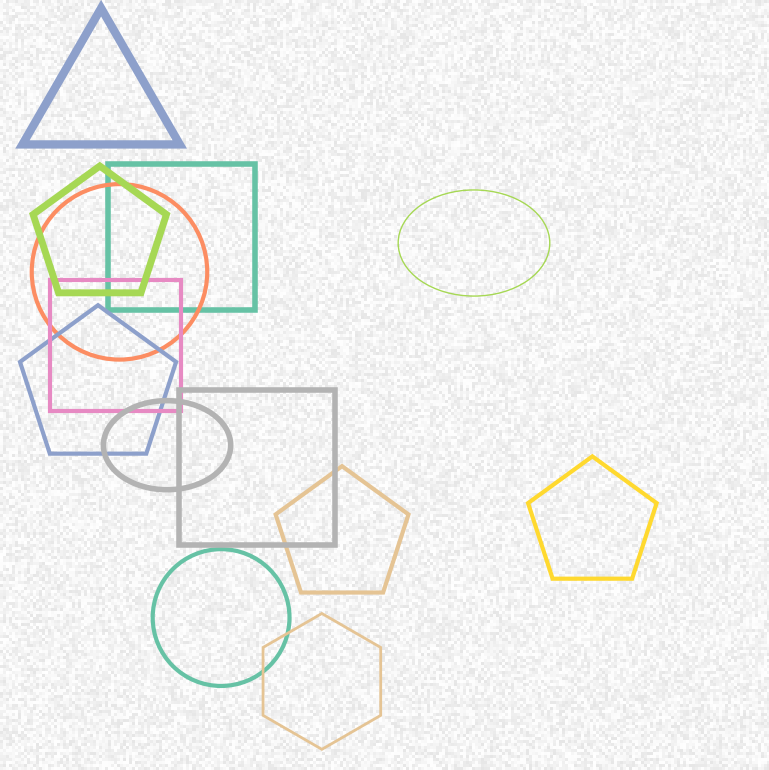[{"shape": "circle", "thickness": 1.5, "radius": 0.44, "center": [0.287, 0.198]}, {"shape": "square", "thickness": 2, "radius": 0.47, "center": [0.236, 0.692]}, {"shape": "circle", "thickness": 1.5, "radius": 0.57, "center": [0.155, 0.647]}, {"shape": "triangle", "thickness": 3, "radius": 0.59, "center": [0.131, 0.871]}, {"shape": "pentagon", "thickness": 1.5, "radius": 0.53, "center": [0.127, 0.497]}, {"shape": "square", "thickness": 1.5, "radius": 0.43, "center": [0.15, 0.551]}, {"shape": "oval", "thickness": 0.5, "radius": 0.49, "center": [0.616, 0.684]}, {"shape": "pentagon", "thickness": 2.5, "radius": 0.46, "center": [0.13, 0.693]}, {"shape": "pentagon", "thickness": 1.5, "radius": 0.44, "center": [0.769, 0.319]}, {"shape": "pentagon", "thickness": 1.5, "radius": 0.45, "center": [0.444, 0.304]}, {"shape": "hexagon", "thickness": 1, "radius": 0.44, "center": [0.418, 0.115]}, {"shape": "square", "thickness": 2, "radius": 0.51, "center": [0.334, 0.393]}, {"shape": "oval", "thickness": 2, "radius": 0.41, "center": [0.217, 0.422]}]